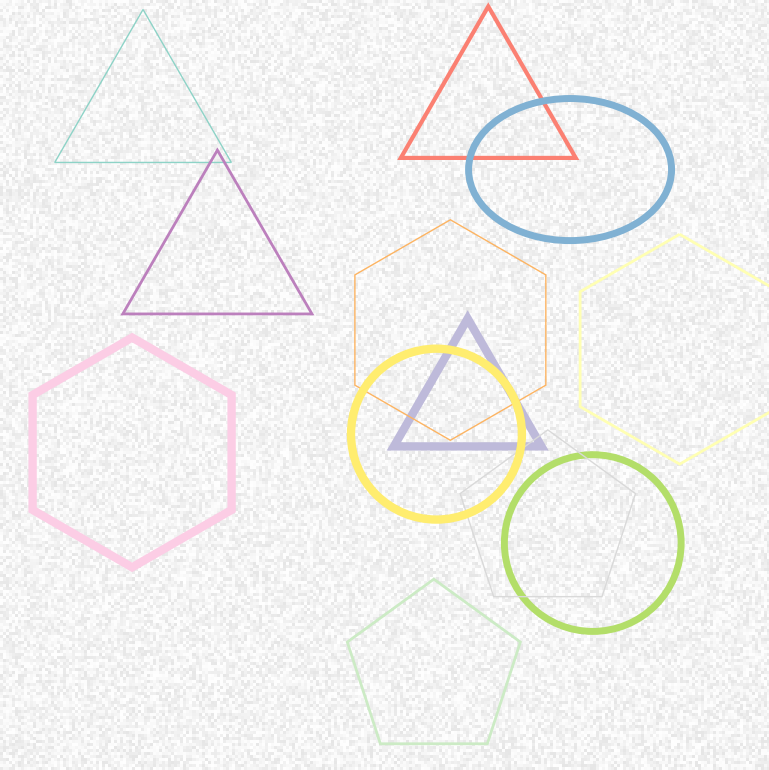[{"shape": "triangle", "thickness": 0.5, "radius": 0.66, "center": [0.186, 0.855]}, {"shape": "hexagon", "thickness": 1, "radius": 0.75, "center": [0.883, 0.547]}, {"shape": "triangle", "thickness": 3, "radius": 0.55, "center": [0.607, 0.476]}, {"shape": "triangle", "thickness": 1.5, "radius": 0.66, "center": [0.634, 0.86]}, {"shape": "oval", "thickness": 2.5, "radius": 0.66, "center": [0.74, 0.78]}, {"shape": "hexagon", "thickness": 0.5, "radius": 0.72, "center": [0.585, 0.571]}, {"shape": "circle", "thickness": 2.5, "radius": 0.57, "center": [0.77, 0.295]}, {"shape": "hexagon", "thickness": 3, "radius": 0.75, "center": [0.172, 0.412]}, {"shape": "pentagon", "thickness": 0.5, "radius": 0.6, "center": [0.711, 0.322]}, {"shape": "triangle", "thickness": 1, "radius": 0.71, "center": [0.282, 0.663]}, {"shape": "pentagon", "thickness": 1, "radius": 0.59, "center": [0.563, 0.13]}, {"shape": "circle", "thickness": 3, "radius": 0.55, "center": [0.567, 0.436]}]